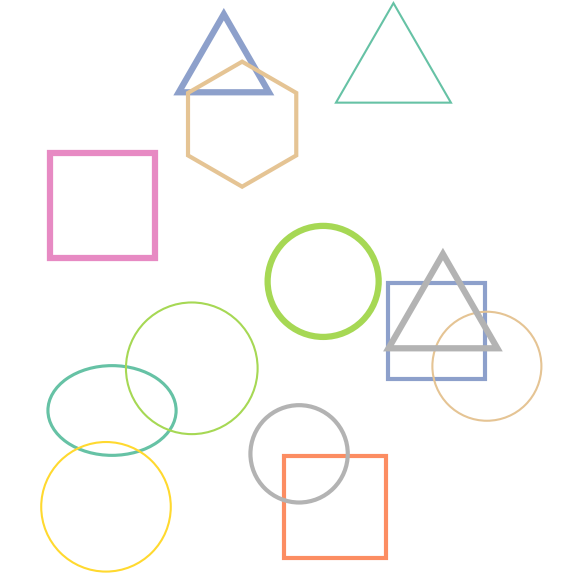[{"shape": "oval", "thickness": 1.5, "radius": 0.55, "center": [0.194, 0.288]}, {"shape": "triangle", "thickness": 1, "radius": 0.57, "center": [0.681, 0.879]}, {"shape": "square", "thickness": 2, "radius": 0.44, "center": [0.58, 0.121]}, {"shape": "square", "thickness": 2, "radius": 0.42, "center": [0.756, 0.426]}, {"shape": "triangle", "thickness": 3, "radius": 0.45, "center": [0.388, 0.884]}, {"shape": "square", "thickness": 3, "radius": 0.45, "center": [0.178, 0.643]}, {"shape": "circle", "thickness": 1, "radius": 0.57, "center": [0.332, 0.361]}, {"shape": "circle", "thickness": 3, "radius": 0.48, "center": [0.56, 0.512]}, {"shape": "circle", "thickness": 1, "radius": 0.56, "center": [0.184, 0.122]}, {"shape": "hexagon", "thickness": 2, "radius": 0.54, "center": [0.419, 0.784]}, {"shape": "circle", "thickness": 1, "radius": 0.47, "center": [0.843, 0.365]}, {"shape": "circle", "thickness": 2, "radius": 0.42, "center": [0.518, 0.213]}, {"shape": "triangle", "thickness": 3, "radius": 0.54, "center": [0.767, 0.45]}]